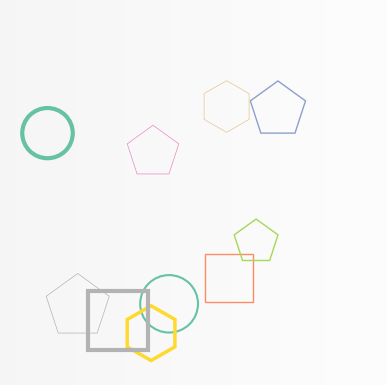[{"shape": "circle", "thickness": 3, "radius": 0.33, "center": [0.123, 0.654]}, {"shape": "circle", "thickness": 1.5, "radius": 0.37, "center": [0.436, 0.211]}, {"shape": "square", "thickness": 1, "radius": 0.31, "center": [0.592, 0.278]}, {"shape": "pentagon", "thickness": 1, "radius": 0.37, "center": [0.717, 0.715]}, {"shape": "pentagon", "thickness": 0.5, "radius": 0.35, "center": [0.395, 0.605]}, {"shape": "pentagon", "thickness": 1, "radius": 0.3, "center": [0.661, 0.372]}, {"shape": "hexagon", "thickness": 2.5, "radius": 0.36, "center": [0.39, 0.135]}, {"shape": "hexagon", "thickness": 0.5, "radius": 0.34, "center": [0.585, 0.723]}, {"shape": "pentagon", "thickness": 0.5, "radius": 0.43, "center": [0.201, 0.204]}, {"shape": "square", "thickness": 3, "radius": 0.39, "center": [0.305, 0.167]}]